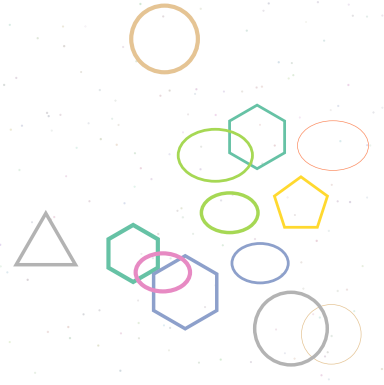[{"shape": "hexagon", "thickness": 2, "radius": 0.41, "center": [0.668, 0.644]}, {"shape": "hexagon", "thickness": 3, "radius": 0.37, "center": [0.346, 0.342]}, {"shape": "oval", "thickness": 0.5, "radius": 0.46, "center": [0.865, 0.622]}, {"shape": "hexagon", "thickness": 2.5, "radius": 0.47, "center": [0.481, 0.241]}, {"shape": "oval", "thickness": 2, "radius": 0.37, "center": [0.676, 0.316]}, {"shape": "oval", "thickness": 3, "radius": 0.35, "center": [0.423, 0.293]}, {"shape": "oval", "thickness": 2.5, "radius": 0.37, "center": [0.597, 0.447]}, {"shape": "oval", "thickness": 2, "radius": 0.48, "center": [0.559, 0.597]}, {"shape": "pentagon", "thickness": 2, "radius": 0.36, "center": [0.782, 0.468]}, {"shape": "circle", "thickness": 0.5, "radius": 0.39, "center": [0.86, 0.132]}, {"shape": "circle", "thickness": 3, "radius": 0.43, "center": [0.427, 0.899]}, {"shape": "circle", "thickness": 2.5, "radius": 0.47, "center": [0.756, 0.146]}, {"shape": "triangle", "thickness": 2.5, "radius": 0.44, "center": [0.119, 0.357]}]